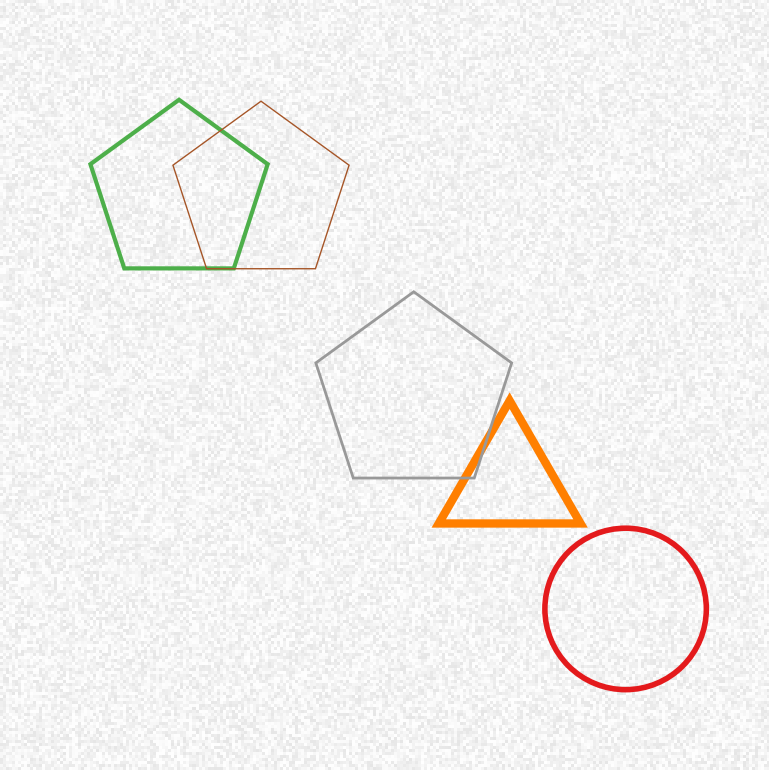[{"shape": "circle", "thickness": 2, "radius": 0.52, "center": [0.812, 0.209]}, {"shape": "pentagon", "thickness": 1.5, "radius": 0.61, "center": [0.233, 0.749]}, {"shape": "triangle", "thickness": 3, "radius": 0.53, "center": [0.662, 0.373]}, {"shape": "pentagon", "thickness": 0.5, "radius": 0.6, "center": [0.339, 0.748]}, {"shape": "pentagon", "thickness": 1, "radius": 0.67, "center": [0.537, 0.487]}]